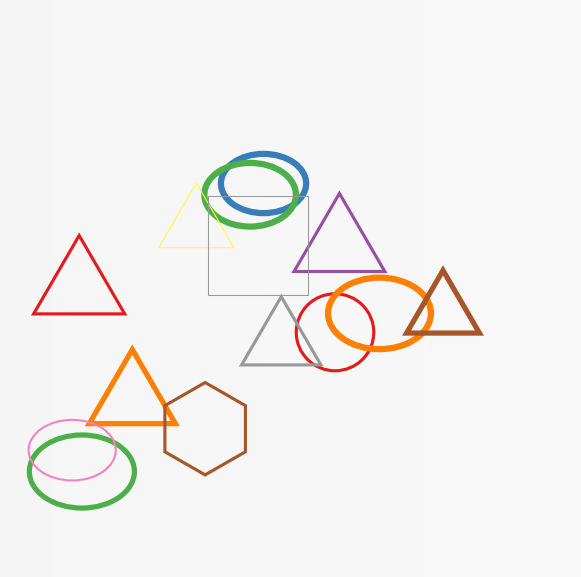[{"shape": "triangle", "thickness": 1.5, "radius": 0.45, "center": [0.136, 0.501]}, {"shape": "circle", "thickness": 1.5, "radius": 0.33, "center": [0.576, 0.424]}, {"shape": "oval", "thickness": 3, "radius": 0.37, "center": [0.453, 0.681]}, {"shape": "oval", "thickness": 2.5, "radius": 0.45, "center": [0.141, 0.183]}, {"shape": "oval", "thickness": 3, "radius": 0.39, "center": [0.43, 0.662]}, {"shape": "triangle", "thickness": 1.5, "radius": 0.45, "center": [0.584, 0.574]}, {"shape": "oval", "thickness": 3, "radius": 0.44, "center": [0.653, 0.456]}, {"shape": "triangle", "thickness": 2.5, "radius": 0.43, "center": [0.228, 0.308]}, {"shape": "triangle", "thickness": 0.5, "radius": 0.37, "center": [0.338, 0.608]}, {"shape": "triangle", "thickness": 2.5, "radius": 0.36, "center": [0.762, 0.459]}, {"shape": "hexagon", "thickness": 1.5, "radius": 0.4, "center": [0.353, 0.257]}, {"shape": "oval", "thickness": 1, "radius": 0.37, "center": [0.124, 0.22]}, {"shape": "square", "thickness": 0.5, "radius": 0.43, "center": [0.444, 0.574]}, {"shape": "triangle", "thickness": 1.5, "radius": 0.39, "center": [0.484, 0.407]}]